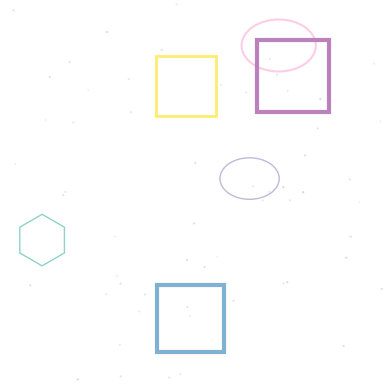[{"shape": "hexagon", "thickness": 1, "radius": 0.33, "center": [0.109, 0.376]}, {"shape": "oval", "thickness": 1, "radius": 0.39, "center": [0.648, 0.536]}, {"shape": "square", "thickness": 3, "radius": 0.43, "center": [0.495, 0.172]}, {"shape": "oval", "thickness": 1.5, "radius": 0.48, "center": [0.724, 0.882]}, {"shape": "square", "thickness": 3, "radius": 0.47, "center": [0.76, 0.802]}, {"shape": "square", "thickness": 2, "radius": 0.39, "center": [0.483, 0.778]}]